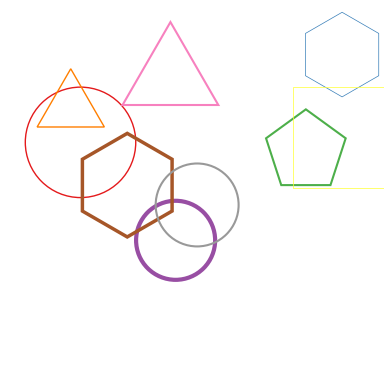[{"shape": "circle", "thickness": 1, "radius": 0.72, "center": [0.209, 0.63]}, {"shape": "hexagon", "thickness": 0.5, "radius": 0.55, "center": [0.889, 0.858]}, {"shape": "pentagon", "thickness": 1.5, "radius": 0.54, "center": [0.794, 0.607]}, {"shape": "circle", "thickness": 3, "radius": 0.51, "center": [0.456, 0.376]}, {"shape": "triangle", "thickness": 1, "radius": 0.5, "center": [0.184, 0.721]}, {"shape": "square", "thickness": 0.5, "radius": 0.66, "center": [0.894, 0.642]}, {"shape": "hexagon", "thickness": 2.5, "radius": 0.67, "center": [0.33, 0.519]}, {"shape": "triangle", "thickness": 1.5, "radius": 0.72, "center": [0.443, 0.799]}, {"shape": "circle", "thickness": 1.5, "radius": 0.54, "center": [0.512, 0.468]}]